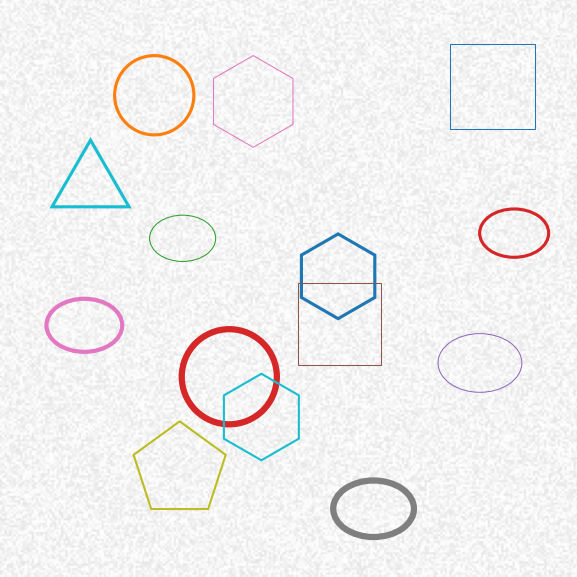[{"shape": "hexagon", "thickness": 1.5, "radius": 0.37, "center": [0.585, 0.521]}, {"shape": "square", "thickness": 0.5, "radius": 0.37, "center": [0.853, 0.85]}, {"shape": "circle", "thickness": 1.5, "radius": 0.34, "center": [0.267, 0.834]}, {"shape": "oval", "thickness": 0.5, "radius": 0.29, "center": [0.316, 0.586]}, {"shape": "circle", "thickness": 3, "radius": 0.41, "center": [0.397, 0.347]}, {"shape": "oval", "thickness": 1.5, "radius": 0.3, "center": [0.89, 0.595]}, {"shape": "oval", "thickness": 0.5, "radius": 0.36, "center": [0.831, 0.371]}, {"shape": "square", "thickness": 0.5, "radius": 0.36, "center": [0.588, 0.438]}, {"shape": "hexagon", "thickness": 0.5, "radius": 0.4, "center": [0.439, 0.823]}, {"shape": "oval", "thickness": 2, "radius": 0.33, "center": [0.146, 0.436]}, {"shape": "oval", "thickness": 3, "radius": 0.35, "center": [0.647, 0.118]}, {"shape": "pentagon", "thickness": 1, "radius": 0.42, "center": [0.311, 0.186]}, {"shape": "triangle", "thickness": 1.5, "radius": 0.38, "center": [0.157, 0.68]}, {"shape": "hexagon", "thickness": 1, "radius": 0.37, "center": [0.453, 0.277]}]